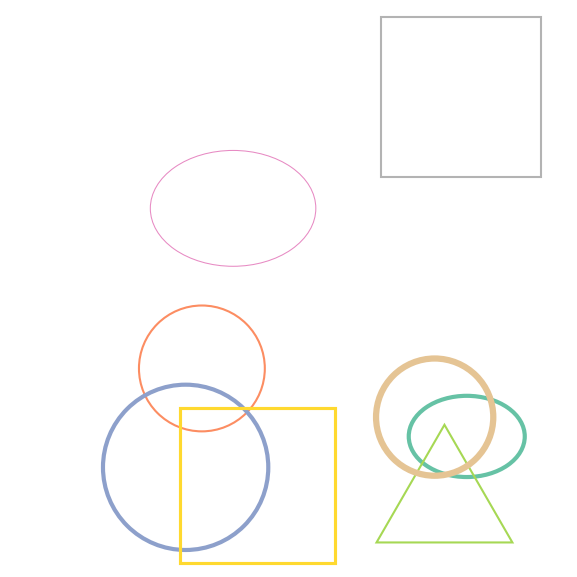[{"shape": "oval", "thickness": 2, "radius": 0.5, "center": [0.808, 0.243]}, {"shape": "circle", "thickness": 1, "radius": 0.54, "center": [0.35, 0.361]}, {"shape": "circle", "thickness": 2, "radius": 0.72, "center": [0.321, 0.19]}, {"shape": "oval", "thickness": 0.5, "radius": 0.72, "center": [0.404, 0.638]}, {"shape": "triangle", "thickness": 1, "radius": 0.68, "center": [0.77, 0.128]}, {"shape": "square", "thickness": 1.5, "radius": 0.67, "center": [0.446, 0.158]}, {"shape": "circle", "thickness": 3, "radius": 0.51, "center": [0.753, 0.277]}, {"shape": "square", "thickness": 1, "radius": 0.69, "center": [0.798, 0.831]}]